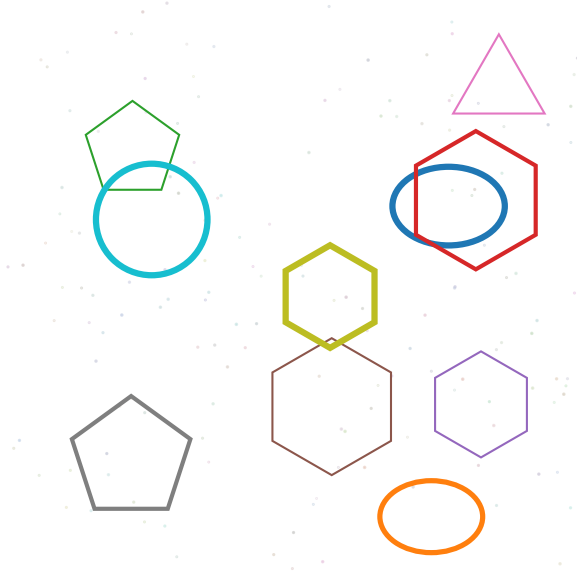[{"shape": "oval", "thickness": 3, "radius": 0.49, "center": [0.777, 0.642]}, {"shape": "oval", "thickness": 2.5, "radius": 0.45, "center": [0.747, 0.104]}, {"shape": "pentagon", "thickness": 1, "radius": 0.43, "center": [0.229, 0.739]}, {"shape": "hexagon", "thickness": 2, "radius": 0.6, "center": [0.824, 0.652]}, {"shape": "hexagon", "thickness": 1, "radius": 0.46, "center": [0.833, 0.299]}, {"shape": "hexagon", "thickness": 1, "radius": 0.59, "center": [0.574, 0.295]}, {"shape": "triangle", "thickness": 1, "radius": 0.46, "center": [0.864, 0.848]}, {"shape": "pentagon", "thickness": 2, "radius": 0.54, "center": [0.227, 0.205]}, {"shape": "hexagon", "thickness": 3, "radius": 0.44, "center": [0.572, 0.486]}, {"shape": "circle", "thickness": 3, "radius": 0.48, "center": [0.263, 0.619]}]